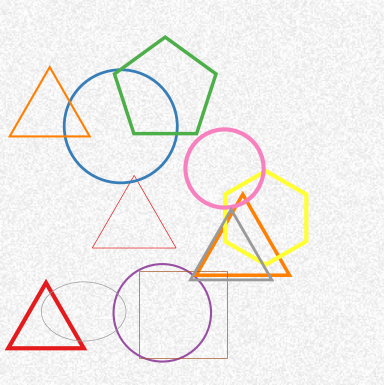[{"shape": "triangle", "thickness": 0.5, "radius": 0.63, "center": [0.349, 0.419]}, {"shape": "triangle", "thickness": 3, "radius": 0.57, "center": [0.119, 0.152]}, {"shape": "circle", "thickness": 2, "radius": 0.73, "center": [0.314, 0.672]}, {"shape": "pentagon", "thickness": 2.5, "radius": 0.69, "center": [0.429, 0.765]}, {"shape": "circle", "thickness": 1.5, "radius": 0.63, "center": [0.422, 0.187]}, {"shape": "triangle", "thickness": 1.5, "radius": 0.6, "center": [0.129, 0.706]}, {"shape": "triangle", "thickness": 2.5, "radius": 0.7, "center": [0.631, 0.355]}, {"shape": "hexagon", "thickness": 3, "radius": 0.61, "center": [0.69, 0.434]}, {"shape": "square", "thickness": 0.5, "radius": 0.57, "center": [0.476, 0.184]}, {"shape": "circle", "thickness": 3, "radius": 0.51, "center": [0.583, 0.562]}, {"shape": "triangle", "thickness": 2, "radius": 0.61, "center": [0.6, 0.334]}, {"shape": "oval", "thickness": 0.5, "radius": 0.55, "center": [0.217, 0.191]}]